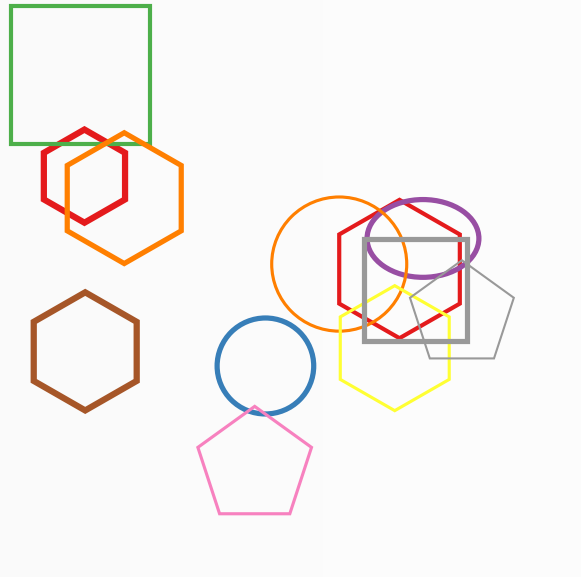[{"shape": "hexagon", "thickness": 2, "radius": 0.6, "center": [0.687, 0.533]}, {"shape": "hexagon", "thickness": 3, "radius": 0.4, "center": [0.145, 0.694]}, {"shape": "circle", "thickness": 2.5, "radius": 0.42, "center": [0.457, 0.365]}, {"shape": "square", "thickness": 2, "radius": 0.6, "center": [0.139, 0.869]}, {"shape": "oval", "thickness": 2.5, "radius": 0.48, "center": [0.728, 0.586]}, {"shape": "circle", "thickness": 1.5, "radius": 0.58, "center": [0.584, 0.542]}, {"shape": "hexagon", "thickness": 2.5, "radius": 0.57, "center": [0.214, 0.656]}, {"shape": "hexagon", "thickness": 1.5, "radius": 0.54, "center": [0.679, 0.396]}, {"shape": "hexagon", "thickness": 3, "radius": 0.51, "center": [0.147, 0.391]}, {"shape": "pentagon", "thickness": 1.5, "radius": 0.51, "center": [0.438, 0.193]}, {"shape": "square", "thickness": 2.5, "radius": 0.44, "center": [0.715, 0.496]}, {"shape": "pentagon", "thickness": 1, "radius": 0.47, "center": [0.795, 0.454]}]